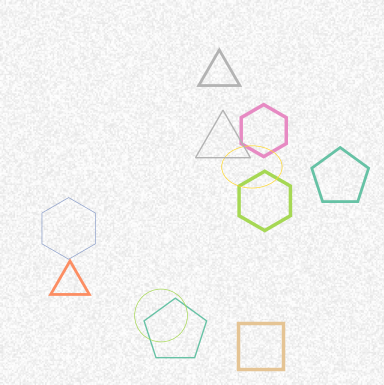[{"shape": "pentagon", "thickness": 1, "radius": 0.43, "center": [0.455, 0.14]}, {"shape": "pentagon", "thickness": 2, "radius": 0.39, "center": [0.884, 0.539]}, {"shape": "triangle", "thickness": 2, "radius": 0.29, "center": [0.182, 0.264]}, {"shape": "hexagon", "thickness": 0.5, "radius": 0.4, "center": [0.178, 0.407]}, {"shape": "hexagon", "thickness": 2.5, "radius": 0.34, "center": [0.685, 0.661]}, {"shape": "hexagon", "thickness": 2.5, "radius": 0.38, "center": [0.688, 0.478]}, {"shape": "circle", "thickness": 0.5, "radius": 0.34, "center": [0.418, 0.181]}, {"shape": "oval", "thickness": 0.5, "radius": 0.39, "center": [0.654, 0.566]}, {"shape": "square", "thickness": 2.5, "radius": 0.3, "center": [0.677, 0.101]}, {"shape": "triangle", "thickness": 1, "radius": 0.41, "center": [0.579, 0.632]}, {"shape": "triangle", "thickness": 2, "radius": 0.31, "center": [0.57, 0.809]}]